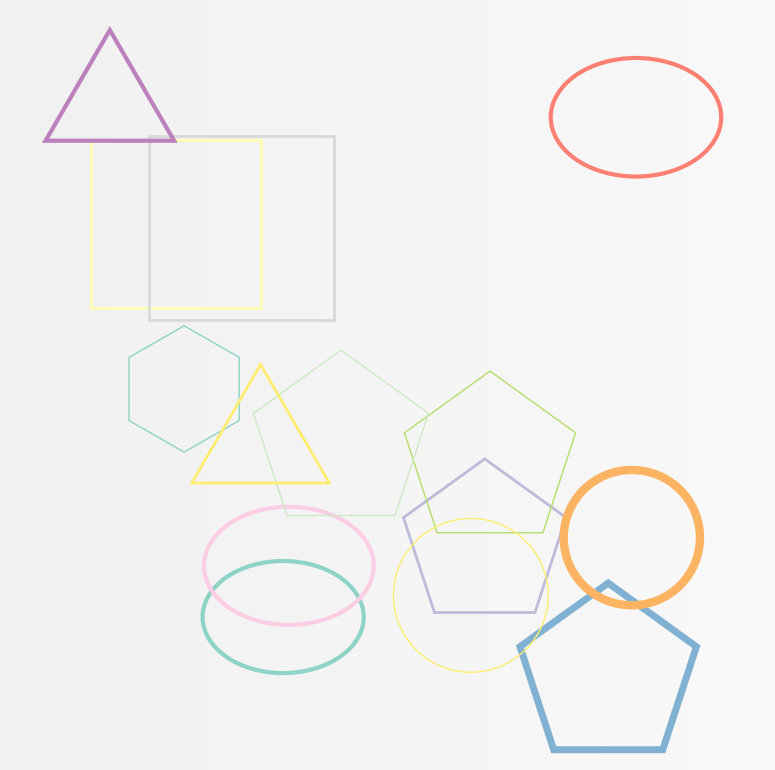[{"shape": "hexagon", "thickness": 0.5, "radius": 0.41, "center": [0.238, 0.495]}, {"shape": "oval", "thickness": 1.5, "radius": 0.52, "center": [0.365, 0.199]}, {"shape": "square", "thickness": 1, "radius": 0.55, "center": [0.228, 0.709]}, {"shape": "pentagon", "thickness": 1, "radius": 0.55, "center": [0.625, 0.294]}, {"shape": "oval", "thickness": 1.5, "radius": 0.55, "center": [0.821, 0.848]}, {"shape": "pentagon", "thickness": 2.5, "radius": 0.6, "center": [0.785, 0.123]}, {"shape": "circle", "thickness": 3, "radius": 0.44, "center": [0.815, 0.302]}, {"shape": "pentagon", "thickness": 0.5, "radius": 0.58, "center": [0.632, 0.402]}, {"shape": "oval", "thickness": 1.5, "radius": 0.55, "center": [0.373, 0.265]}, {"shape": "square", "thickness": 1, "radius": 0.6, "center": [0.311, 0.704]}, {"shape": "triangle", "thickness": 1.5, "radius": 0.48, "center": [0.142, 0.865]}, {"shape": "pentagon", "thickness": 0.5, "radius": 0.59, "center": [0.44, 0.427]}, {"shape": "triangle", "thickness": 1, "radius": 0.51, "center": [0.336, 0.424]}, {"shape": "circle", "thickness": 0.5, "radius": 0.5, "center": [0.607, 0.227]}]